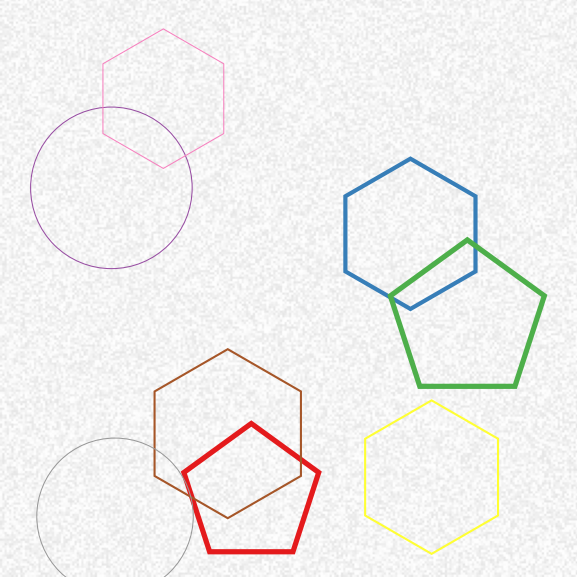[{"shape": "pentagon", "thickness": 2.5, "radius": 0.61, "center": [0.435, 0.143]}, {"shape": "hexagon", "thickness": 2, "radius": 0.65, "center": [0.711, 0.594]}, {"shape": "pentagon", "thickness": 2.5, "radius": 0.7, "center": [0.809, 0.444]}, {"shape": "circle", "thickness": 0.5, "radius": 0.7, "center": [0.193, 0.674]}, {"shape": "hexagon", "thickness": 1, "radius": 0.66, "center": [0.747, 0.173]}, {"shape": "hexagon", "thickness": 1, "radius": 0.73, "center": [0.394, 0.248]}, {"shape": "hexagon", "thickness": 0.5, "radius": 0.6, "center": [0.283, 0.828]}, {"shape": "circle", "thickness": 0.5, "radius": 0.68, "center": [0.199, 0.105]}]